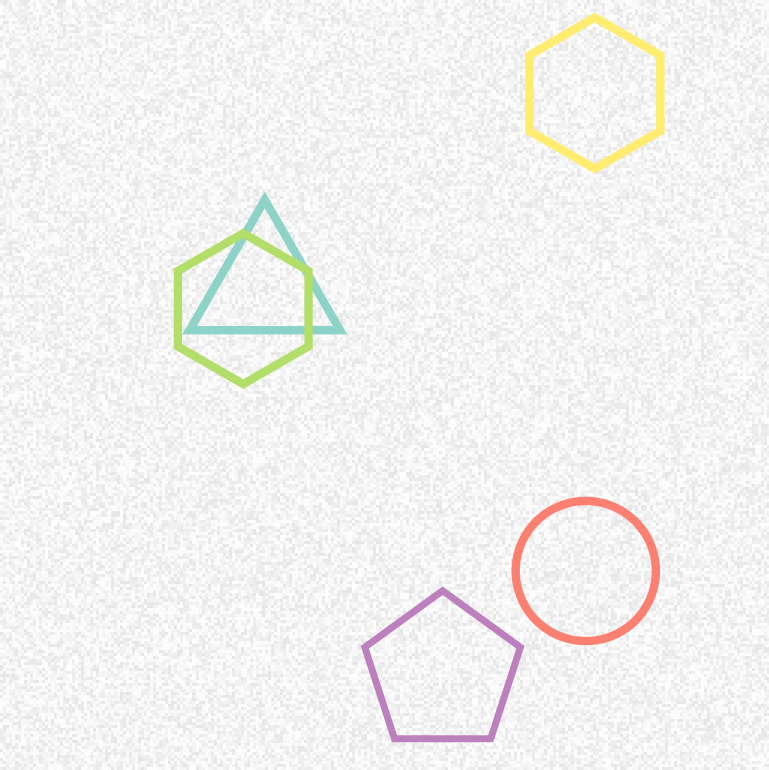[{"shape": "triangle", "thickness": 3, "radius": 0.56, "center": [0.344, 0.628]}, {"shape": "circle", "thickness": 3, "radius": 0.46, "center": [0.761, 0.258]}, {"shape": "hexagon", "thickness": 3, "radius": 0.49, "center": [0.316, 0.599]}, {"shape": "pentagon", "thickness": 2.5, "radius": 0.53, "center": [0.575, 0.127]}, {"shape": "hexagon", "thickness": 3, "radius": 0.49, "center": [0.772, 0.879]}]